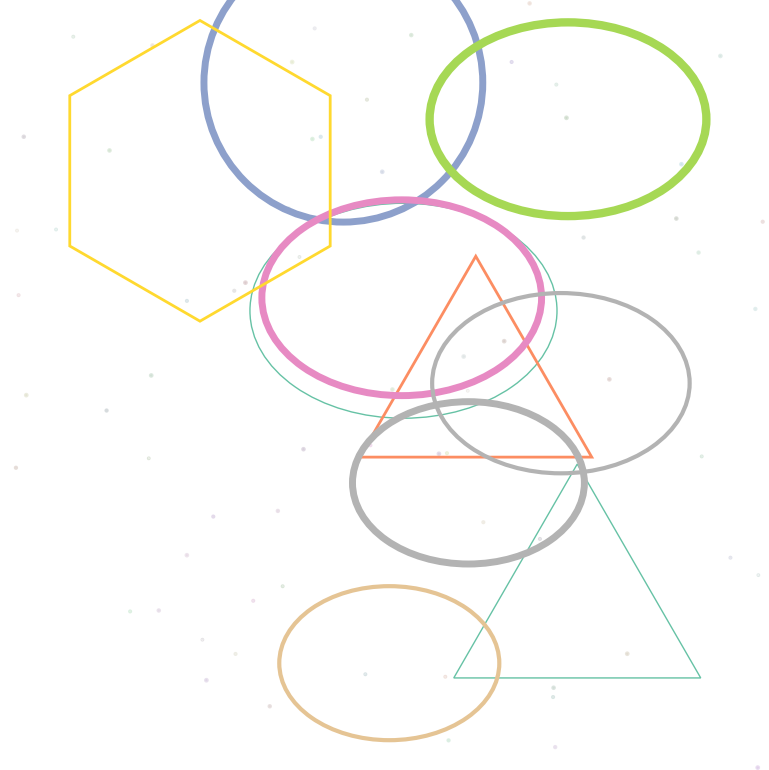[{"shape": "triangle", "thickness": 0.5, "radius": 0.93, "center": [0.75, 0.212]}, {"shape": "oval", "thickness": 0.5, "radius": 1.0, "center": [0.524, 0.596]}, {"shape": "triangle", "thickness": 1, "radius": 0.87, "center": [0.618, 0.493]}, {"shape": "circle", "thickness": 2.5, "radius": 0.91, "center": [0.446, 0.893]}, {"shape": "oval", "thickness": 2.5, "radius": 0.91, "center": [0.522, 0.613]}, {"shape": "oval", "thickness": 3, "radius": 0.9, "center": [0.738, 0.845]}, {"shape": "hexagon", "thickness": 1, "radius": 0.98, "center": [0.26, 0.778]}, {"shape": "oval", "thickness": 1.5, "radius": 0.71, "center": [0.506, 0.139]}, {"shape": "oval", "thickness": 2.5, "radius": 0.75, "center": [0.608, 0.373]}, {"shape": "oval", "thickness": 1.5, "radius": 0.84, "center": [0.728, 0.502]}]